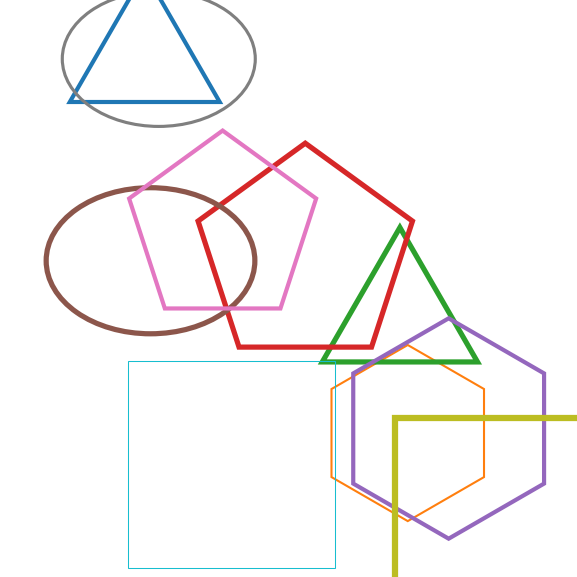[{"shape": "triangle", "thickness": 2, "radius": 0.75, "center": [0.251, 0.897]}, {"shape": "hexagon", "thickness": 1, "radius": 0.76, "center": [0.706, 0.249]}, {"shape": "triangle", "thickness": 2.5, "radius": 0.78, "center": [0.692, 0.45]}, {"shape": "pentagon", "thickness": 2.5, "radius": 0.98, "center": [0.529, 0.556]}, {"shape": "hexagon", "thickness": 2, "radius": 0.95, "center": [0.777, 0.257]}, {"shape": "oval", "thickness": 2.5, "radius": 0.9, "center": [0.261, 0.548]}, {"shape": "pentagon", "thickness": 2, "radius": 0.85, "center": [0.386, 0.603]}, {"shape": "oval", "thickness": 1.5, "radius": 0.84, "center": [0.275, 0.897]}, {"shape": "square", "thickness": 3, "radius": 0.82, "center": [0.848, 0.111]}, {"shape": "square", "thickness": 0.5, "radius": 0.9, "center": [0.401, 0.195]}]